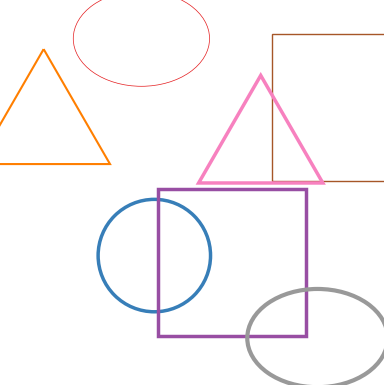[{"shape": "oval", "thickness": 0.5, "radius": 0.88, "center": [0.367, 0.9]}, {"shape": "circle", "thickness": 2.5, "radius": 0.73, "center": [0.401, 0.336]}, {"shape": "square", "thickness": 2.5, "radius": 0.96, "center": [0.603, 0.318]}, {"shape": "triangle", "thickness": 1.5, "radius": 1.0, "center": [0.113, 0.673]}, {"shape": "square", "thickness": 1, "radius": 0.96, "center": [0.897, 0.72]}, {"shape": "triangle", "thickness": 2.5, "radius": 0.93, "center": [0.677, 0.618]}, {"shape": "oval", "thickness": 3, "radius": 0.91, "center": [0.825, 0.122]}]